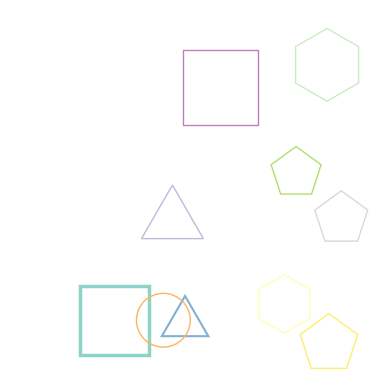[{"shape": "square", "thickness": 2.5, "radius": 0.45, "center": [0.298, 0.168]}, {"shape": "hexagon", "thickness": 1, "radius": 0.38, "center": [0.739, 0.211]}, {"shape": "triangle", "thickness": 1, "radius": 0.46, "center": [0.448, 0.427]}, {"shape": "triangle", "thickness": 1.5, "radius": 0.35, "center": [0.481, 0.162]}, {"shape": "circle", "thickness": 1, "radius": 0.35, "center": [0.424, 0.168]}, {"shape": "pentagon", "thickness": 1, "radius": 0.34, "center": [0.769, 0.551]}, {"shape": "pentagon", "thickness": 1, "radius": 0.36, "center": [0.886, 0.432]}, {"shape": "square", "thickness": 1, "radius": 0.49, "center": [0.573, 0.773]}, {"shape": "hexagon", "thickness": 1, "radius": 0.47, "center": [0.85, 0.832]}, {"shape": "pentagon", "thickness": 1, "radius": 0.39, "center": [0.854, 0.107]}]